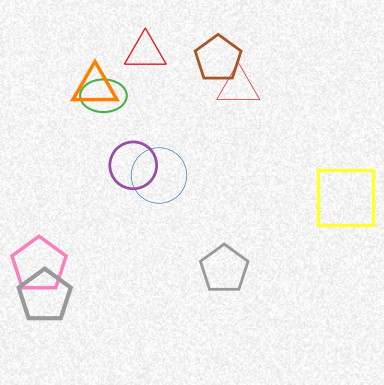[{"shape": "triangle", "thickness": 0.5, "radius": 0.32, "center": [0.619, 0.774]}, {"shape": "triangle", "thickness": 1, "radius": 0.31, "center": [0.377, 0.865]}, {"shape": "circle", "thickness": 0.5, "radius": 0.36, "center": [0.413, 0.544]}, {"shape": "oval", "thickness": 1.5, "radius": 0.3, "center": [0.269, 0.751]}, {"shape": "circle", "thickness": 2, "radius": 0.3, "center": [0.346, 0.571]}, {"shape": "triangle", "thickness": 2.5, "radius": 0.33, "center": [0.247, 0.774]}, {"shape": "square", "thickness": 2.5, "radius": 0.36, "center": [0.897, 0.486]}, {"shape": "pentagon", "thickness": 2, "radius": 0.31, "center": [0.567, 0.848]}, {"shape": "pentagon", "thickness": 2.5, "radius": 0.37, "center": [0.101, 0.312]}, {"shape": "pentagon", "thickness": 3, "radius": 0.36, "center": [0.116, 0.231]}, {"shape": "pentagon", "thickness": 2, "radius": 0.32, "center": [0.582, 0.301]}]